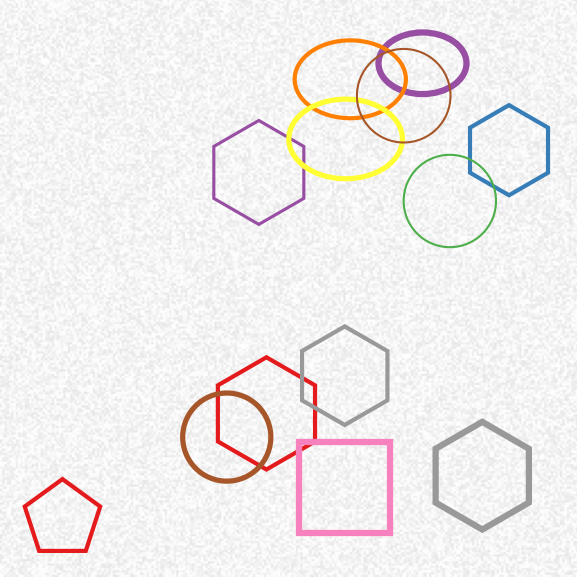[{"shape": "hexagon", "thickness": 2, "radius": 0.49, "center": [0.461, 0.283]}, {"shape": "pentagon", "thickness": 2, "radius": 0.34, "center": [0.108, 0.101]}, {"shape": "hexagon", "thickness": 2, "radius": 0.39, "center": [0.881, 0.739]}, {"shape": "circle", "thickness": 1, "radius": 0.4, "center": [0.779, 0.651]}, {"shape": "oval", "thickness": 3, "radius": 0.38, "center": [0.732, 0.89]}, {"shape": "hexagon", "thickness": 1.5, "radius": 0.45, "center": [0.448, 0.701]}, {"shape": "oval", "thickness": 2, "radius": 0.48, "center": [0.607, 0.862]}, {"shape": "oval", "thickness": 2.5, "radius": 0.49, "center": [0.598, 0.759]}, {"shape": "circle", "thickness": 2.5, "radius": 0.38, "center": [0.393, 0.242]}, {"shape": "circle", "thickness": 1, "radius": 0.41, "center": [0.699, 0.833]}, {"shape": "square", "thickness": 3, "radius": 0.4, "center": [0.597, 0.156]}, {"shape": "hexagon", "thickness": 2, "radius": 0.43, "center": [0.597, 0.349]}, {"shape": "hexagon", "thickness": 3, "radius": 0.47, "center": [0.835, 0.175]}]